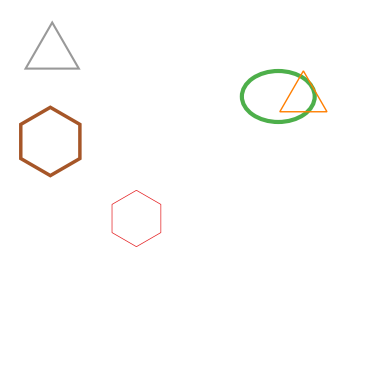[{"shape": "hexagon", "thickness": 0.5, "radius": 0.37, "center": [0.354, 0.432]}, {"shape": "oval", "thickness": 3, "radius": 0.47, "center": [0.723, 0.749]}, {"shape": "triangle", "thickness": 1, "radius": 0.35, "center": [0.788, 0.745]}, {"shape": "hexagon", "thickness": 2.5, "radius": 0.44, "center": [0.131, 0.633]}, {"shape": "triangle", "thickness": 1.5, "radius": 0.4, "center": [0.136, 0.862]}]